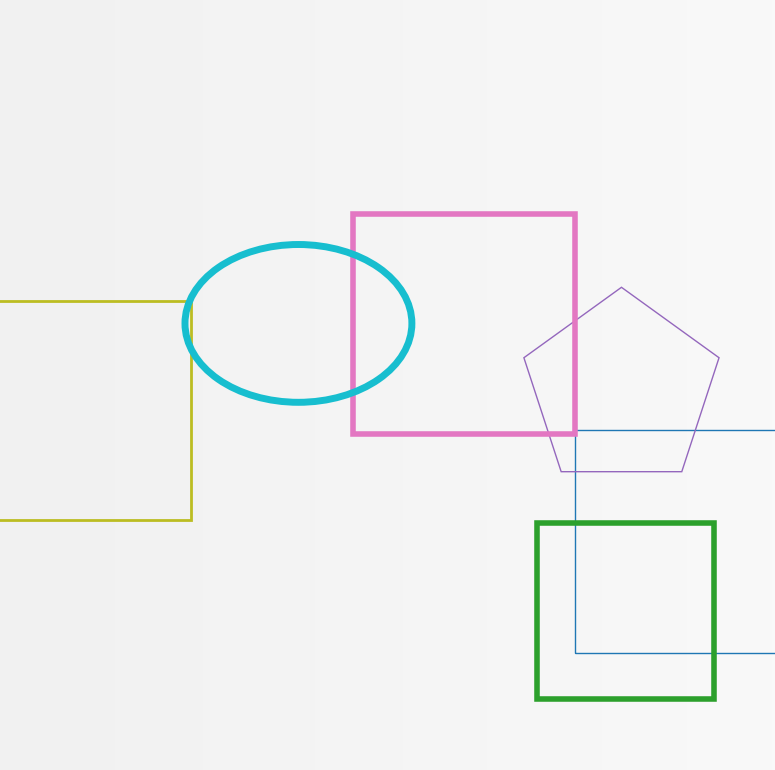[{"shape": "square", "thickness": 0.5, "radius": 0.72, "center": [0.887, 0.297]}, {"shape": "square", "thickness": 2, "radius": 0.57, "center": [0.807, 0.206]}, {"shape": "pentagon", "thickness": 0.5, "radius": 0.66, "center": [0.802, 0.495]}, {"shape": "square", "thickness": 2, "radius": 0.72, "center": [0.599, 0.579]}, {"shape": "square", "thickness": 1, "radius": 0.71, "center": [0.105, 0.467]}, {"shape": "oval", "thickness": 2.5, "radius": 0.73, "center": [0.385, 0.58]}]